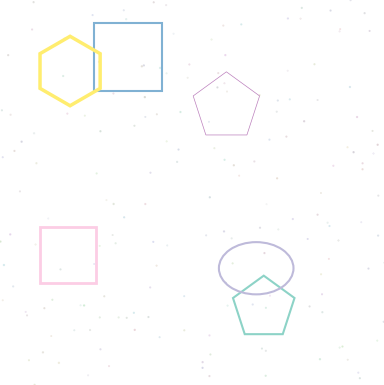[{"shape": "pentagon", "thickness": 1.5, "radius": 0.42, "center": [0.685, 0.2]}, {"shape": "oval", "thickness": 1.5, "radius": 0.48, "center": [0.665, 0.303]}, {"shape": "square", "thickness": 1.5, "radius": 0.44, "center": [0.332, 0.851]}, {"shape": "square", "thickness": 2, "radius": 0.37, "center": [0.177, 0.338]}, {"shape": "pentagon", "thickness": 0.5, "radius": 0.45, "center": [0.588, 0.723]}, {"shape": "hexagon", "thickness": 2.5, "radius": 0.45, "center": [0.182, 0.816]}]